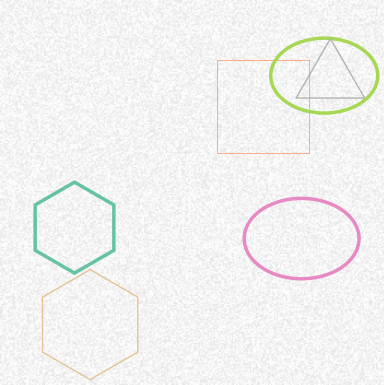[{"shape": "hexagon", "thickness": 2.5, "radius": 0.59, "center": [0.194, 0.409]}, {"shape": "square", "thickness": 0.5, "radius": 0.6, "center": [0.683, 0.722]}, {"shape": "oval", "thickness": 2.5, "radius": 0.75, "center": [0.783, 0.38]}, {"shape": "oval", "thickness": 2.5, "radius": 0.7, "center": [0.842, 0.804]}, {"shape": "hexagon", "thickness": 1, "radius": 0.71, "center": [0.234, 0.157]}, {"shape": "triangle", "thickness": 1, "radius": 0.51, "center": [0.858, 0.797]}]